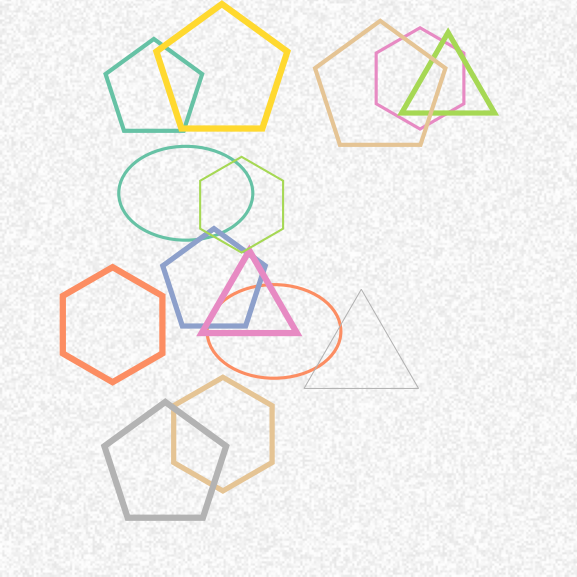[{"shape": "pentagon", "thickness": 2, "radius": 0.44, "center": [0.266, 0.844]}, {"shape": "oval", "thickness": 1.5, "radius": 0.58, "center": [0.322, 0.665]}, {"shape": "oval", "thickness": 1.5, "radius": 0.58, "center": [0.475, 0.425]}, {"shape": "hexagon", "thickness": 3, "radius": 0.5, "center": [0.195, 0.437]}, {"shape": "pentagon", "thickness": 2.5, "radius": 0.47, "center": [0.371, 0.51]}, {"shape": "triangle", "thickness": 3, "radius": 0.48, "center": [0.432, 0.47]}, {"shape": "hexagon", "thickness": 1.5, "radius": 0.44, "center": [0.727, 0.863]}, {"shape": "triangle", "thickness": 2.5, "radius": 0.46, "center": [0.776, 0.85]}, {"shape": "hexagon", "thickness": 1, "radius": 0.41, "center": [0.418, 0.645]}, {"shape": "pentagon", "thickness": 3, "radius": 0.6, "center": [0.384, 0.873]}, {"shape": "pentagon", "thickness": 2, "radius": 0.59, "center": [0.658, 0.844]}, {"shape": "hexagon", "thickness": 2.5, "radius": 0.49, "center": [0.386, 0.247]}, {"shape": "pentagon", "thickness": 3, "radius": 0.55, "center": [0.286, 0.192]}, {"shape": "triangle", "thickness": 0.5, "radius": 0.57, "center": [0.626, 0.384]}]